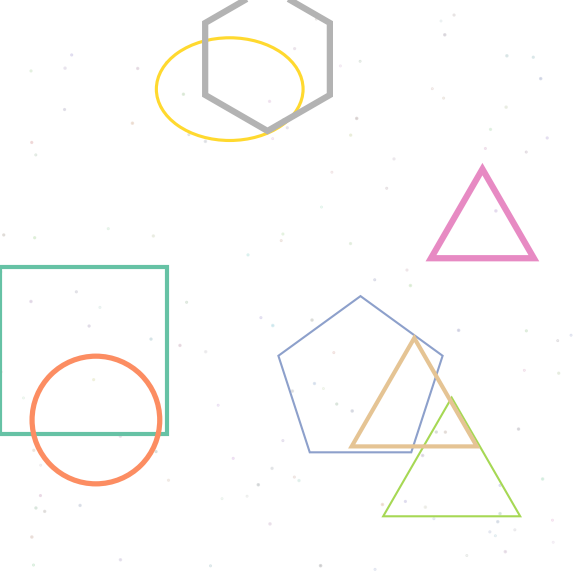[{"shape": "square", "thickness": 2, "radius": 0.72, "center": [0.145, 0.393]}, {"shape": "circle", "thickness": 2.5, "radius": 0.55, "center": [0.166, 0.272]}, {"shape": "pentagon", "thickness": 1, "radius": 0.75, "center": [0.624, 0.337]}, {"shape": "triangle", "thickness": 3, "radius": 0.51, "center": [0.835, 0.603]}, {"shape": "triangle", "thickness": 1, "radius": 0.68, "center": [0.782, 0.174]}, {"shape": "oval", "thickness": 1.5, "radius": 0.64, "center": [0.398, 0.845]}, {"shape": "triangle", "thickness": 2, "radius": 0.63, "center": [0.717, 0.289]}, {"shape": "hexagon", "thickness": 3, "radius": 0.62, "center": [0.463, 0.897]}]